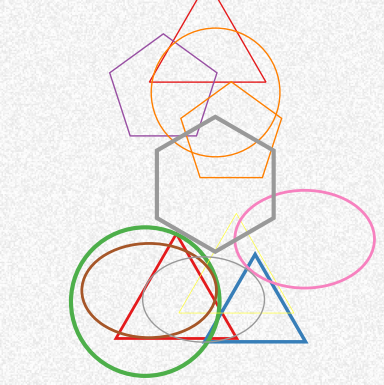[{"shape": "triangle", "thickness": 1, "radius": 0.87, "center": [0.539, 0.874]}, {"shape": "triangle", "thickness": 2, "radius": 0.91, "center": [0.458, 0.211]}, {"shape": "triangle", "thickness": 2.5, "radius": 0.76, "center": [0.663, 0.188]}, {"shape": "circle", "thickness": 3, "radius": 0.96, "center": [0.377, 0.217]}, {"shape": "pentagon", "thickness": 1, "radius": 0.73, "center": [0.424, 0.766]}, {"shape": "pentagon", "thickness": 1, "radius": 0.69, "center": [0.601, 0.65]}, {"shape": "circle", "thickness": 1, "radius": 0.84, "center": [0.56, 0.76]}, {"shape": "triangle", "thickness": 0.5, "radius": 0.86, "center": [0.614, 0.273]}, {"shape": "oval", "thickness": 2, "radius": 0.87, "center": [0.387, 0.245]}, {"shape": "oval", "thickness": 2, "radius": 0.91, "center": [0.791, 0.379]}, {"shape": "hexagon", "thickness": 3, "radius": 0.88, "center": [0.559, 0.521]}, {"shape": "oval", "thickness": 1, "radius": 0.79, "center": [0.529, 0.222]}]